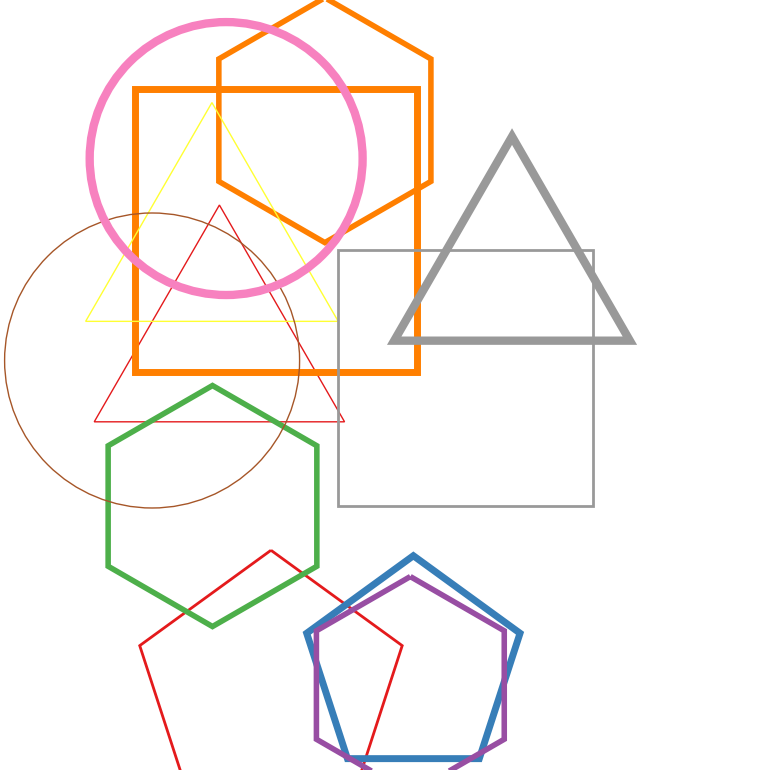[{"shape": "triangle", "thickness": 0.5, "radius": 0.94, "center": [0.285, 0.546]}, {"shape": "pentagon", "thickness": 1, "radius": 0.9, "center": [0.352, 0.106]}, {"shape": "pentagon", "thickness": 2.5, "radius": 0.73, "center": [0.537, 0.133]}, {"shape": "hexagon", "thickness": 2, "radius": 0.78, "center": [0.276, 0.343]}, {"shape": "hexagon", "thickness": 2, "radius": 0.7, "center": [0.533, 0.11]}, {"shape": "hexagon", "thickness": 2, "radius": 0.8, "center": [0.422, 0.844]}, {"shape": "square", "thickness": 2.5, "radius": 0.92, "center": [0.359, 0.701]}, {"shape": "triangle", "thickness": 0.5, "radius": 0.95, "center": [0.275, 0.677]}, {"shape": "circle", "thickness": 0.5, "radius": 0.96, "center": [0.198, 0.532]}, {"shape": "circle", "thickness": 3, "radius": 0.89, "center": [0.294, 0.794]}, {"shape": "triangle", "thickness": 3, "radius": 0.88, "center": [0.665, 0.646]}, {"shape": "square", "thickness": 1, "radius": 0.83, "center": [0.605, 0.509]}]